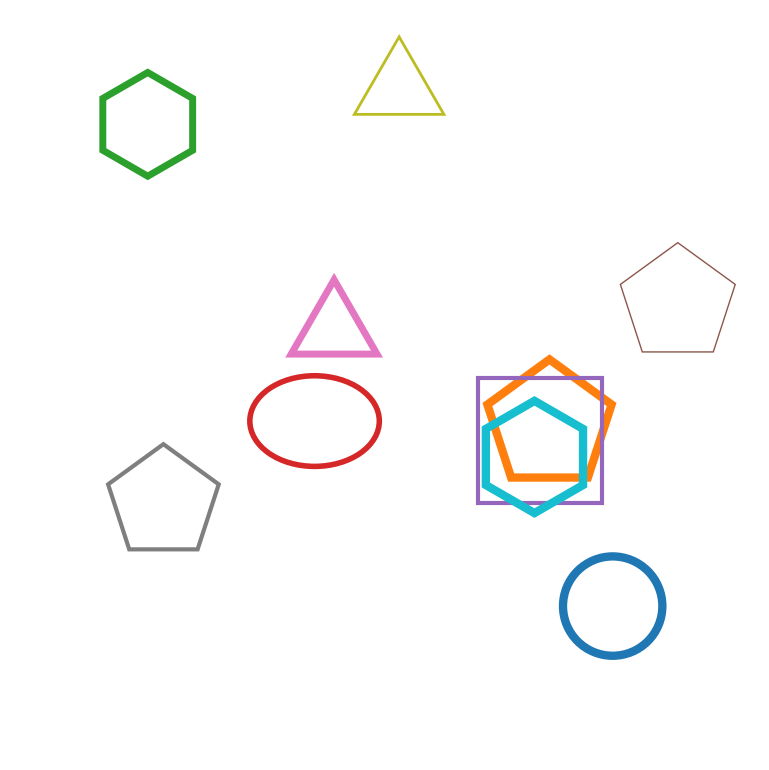[{"shape": "circle", "thickness": 3, "radius": 0.32, "center": [0.796, 0.213]}, {"shape": "pentagon", "thickness": 3, "radius": 0.42, "center": [0.714, 0.448]}, {"shape": "hexagon", "thickness": 2.5, "radius": 0.34, "center": [0.192, 0.839]}, {"shape": "oval", "thickness": 2, "radius": 0.42, "center": [0.409, 0.453]}, {"shape": "square", "thickness": 1.5, "radius": 0.4, "center": [0.701, 0.428]}, {"shape": "pentagon", "thickness": 0.5, "radius": 0.39, "center": [0.88, 0.606]}, {"shape": "triangle", "thickness": 2.5, "radius": 0.32, "center": [0.434, 0.572]}, {"shape": "pentagon", "thickness": 1.5, "radius": 0.38, "center": [0.212, 0.348]}, {"shape": "triangle", "thickness": 1, "radius": 0.34, "center": [0.518, 0.885]}, {"shape": "hexagon", "thickness": 3, "radius": 0.36, "center": [0.694, 0.407]}]